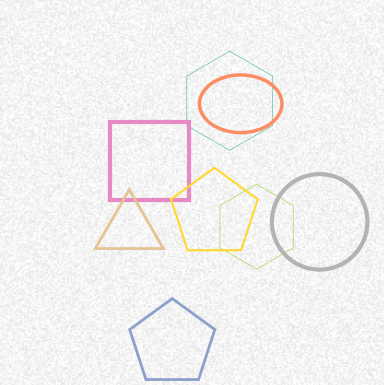[{"shape": "hexagon", "thickness": 0.5, "radius": 0.64, "center": [0.597, 0.738]}, {"shape": "oval", "thickness": 2.5, "radius": 0.54, "center": [0.625, 0.73]}, {"shape": "pentagon", "thickness": 2, "radius": 0.58, "center": [0.447, 0.108]}, {"shape": "square", "thickness": 3, "radius": 0.51, "center": [0.388, 0.581]}, {"shape": "hexagon", "thickness": 0.5, "radius": 0.55, "center": [0.666, 0.411]}, {"shape": "pentagon", "thickness": 1.5, "radius": 0.59, "center": [0.557, 0.446]}, {"shape": "triangle", "thickness": 2, "radius": 0.51, "center": [0.336, 0.405]}, {"shape": "circle", "thickness": 3, "radius": 0.62, "center": [0.83, 0.424]}]